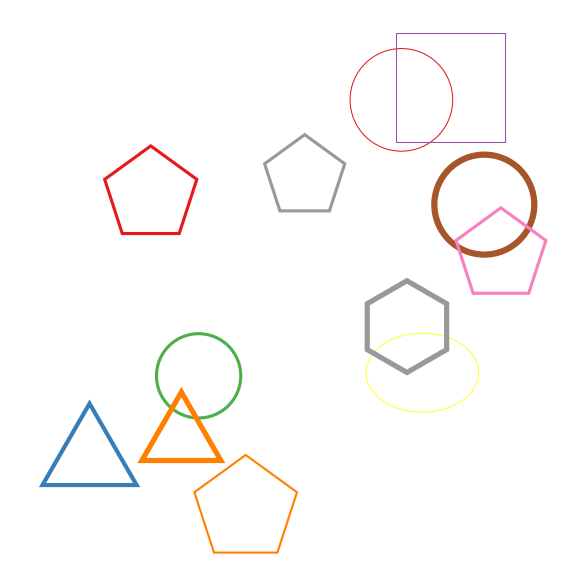[{"shape": "pentagon", "thickness": 1.5, "radius": 0.42, "center": [0.261, 0.663]}, {"shape": "circle", "thickness": 0.5, "radius": 0.44, "center": [0.695, 0.826]}, {"shape": "triangle", "thickness": 2, "radius": 0.47, "center": [0.155, 0.206]}, {"shape": "circle", "thickness": 1.5, "radius": 0.36, "center": [0.344, 0.348]}, {"shape": "square", "thickness": 0.5, "radius": 0.47, "center": [0.78, 0.848]}, {"shape": "pentagon", "thickness": 1, "radius": 0.47, "center": [0.425, 0.118]}, {"shape": "triangle", "thickness": 2.5, "radius": 0.39, "center": [0.314, 0.241]}, {"shape": "oval", "thickness": 0.5, "radius": 0.49, "center": [0.731, 0.354]}, {"shape": "circle", "thickness": 3, "radius": 0.43, "center": [0.839, 0.645]}, {"shape": "pentagon", "thickness": 1.5, "radius": 0.41, "center": [0.867, 0.558]}, {"shape": "pentagon", "thickness": 1.5, "radius": 0.36, "center": [0.528, 0.693]}, {"shape": "hexagon", "thickness": 2.5, "radius": 0.4, "center": [0.705, 0.434]}]